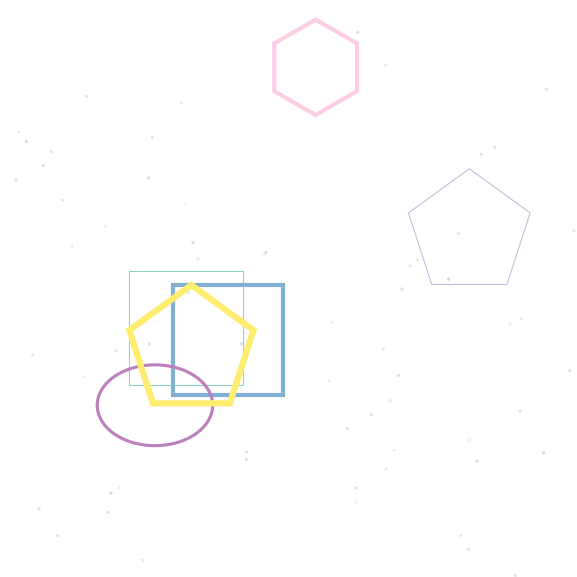[{"shape": "square", "thickness": 0.5, "radius": 0.49, "center": [0.321, 0.431]}, {"shape": "pentagon", "thickness": 0.5, "radius": 0.55, "center": [0.813, 0.596]}, {"shape": "square", "thickness": 2, "radius": 0.48, "center": [0.394, 0.41]}, {"shape": "hexagon", "thickness": 2, "radius": 0.41, "center": [0.547, 0.883]}, {"shape": "oval", "thickness": 1.5, "radius": 0.5, "center": [0.268, 0.297]}, {"shape": "pentagon", "thickness": 3, "radius": 0.57, "center": [0.331, 0.392]}]